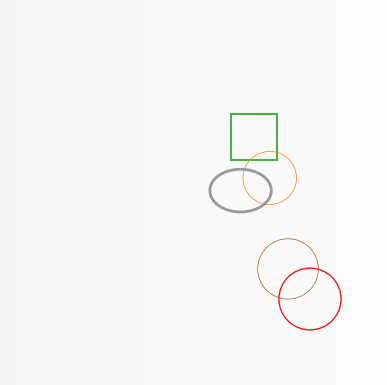[{"shape": "circle", "thickness": 1, "radius": 0.4, "center": [0.8, 0.223]}, {"shape": "square", "thickness": 1.5, "radius": 0.3, "center": [0.655, 0.644]}, {"shape": "circle", "thickness": 0.5, "radius": 0.35, "center": [0.696, 0.538]}, {"shape": "circle", "thickness": 0.5, "radius": 0.39, "center": [0.743, 0.301]}, {"shape": "oval", "thickness": 2, "radius": 0.4, "center": [0.621, 0.505]}]